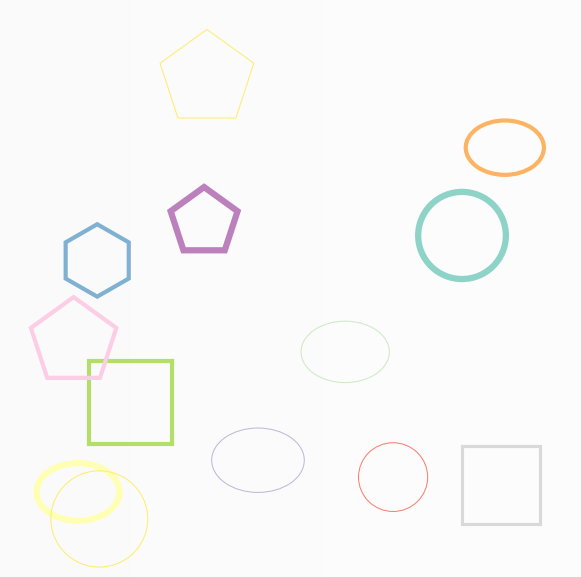[{"shape": "circle", "thickness": 3, "radius": 0.38, "center": [0.795, 0.591]}, {"shape": "oval", "thickness": 3, "radius": 0.36, "center": [0.134, 0.147]}, {"shape": "oval", "thickness": 0.5, "radius": 0.4, "center": [0.444, 0.202]}, {"shape": "circle", "thickness": 0.5, "radius": 0.3, "center": [0.676, 0.173]}, {"shape": "hexagon", "thickness": 2, "radius": 0.31, "center": [0.167, 0.548]}, {"shape": "oval", "thickness": 2, "radius": 0.34, "center": [0.869, 0.743]}, {"shape": "square", "thickness": 2, "radius": 0.36, "center": [0.225, 0.302]}, {"shape": "pentagon", "thickness": 2, "radius": 0.39, "center": [0.127, 0.407]}, {"shape": "square", "thickness": 1.5, "radius": 0.34, "center": [0.862, 0.159]}, {"shape": "pentagon", "thickness": 3, "radius": 0.3, "center": [0.351, 0.615]}, {"shape": "oval", "thickness": 0.5, "radius": 0.38, "center": [0.594, 0.39]}, {"shape": "pentagon", "thickness": 0.5, "radius": 0.42, "center": [0.356, 0.863]}, {"shape": "circle", "thickness": 0.5, "radius": 0.42, "center": [0.171, 0.101]}]